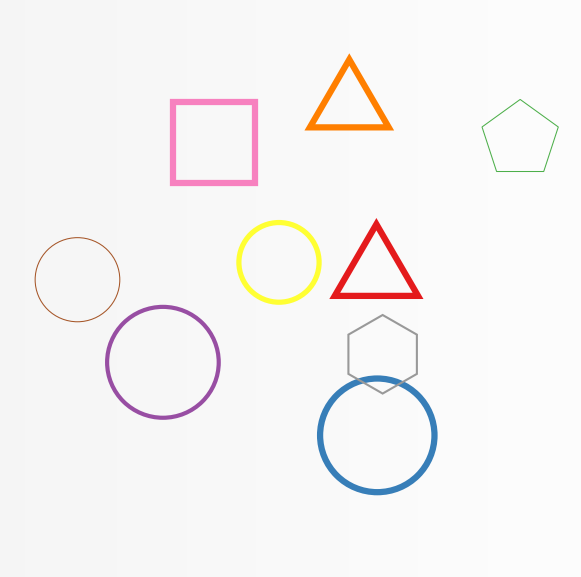[{"shape": "triangle", "thickness": 3, "radius": 0.41, "center": [0.648, 0.528]}, {"shape": "circle", "thickness": 3, "radius": 0.49, "center": [0.649, 0.245]}, {"shape": "pentagon", "thickness": 0.5, "radius": 0.34, "center": [0.895, 0.758]}, {"shape": "circle", "thickness": 2, "radius": 0.48, "center": [0.28, 0.372]}, {"shape": "triangle", "thickness": 3, "radius": 0.39, "center": [0.601, 0.818]}, {"shape": "circle", "thickness": 2.5, "radius": 0.34, "center": [0.48, 0.545]}, {"shape": "circle", "thickness": 0.5, "radius": 0.36, "center": [0.133, 0.515]}, {"shape": "square", "thickness": 3, "radius": 0.35, "center": [0.368, 0.752]}, {"shape": "hexagon", "thickness": 1, "radius": 0.34, "center": [0.658, 0.386]}]